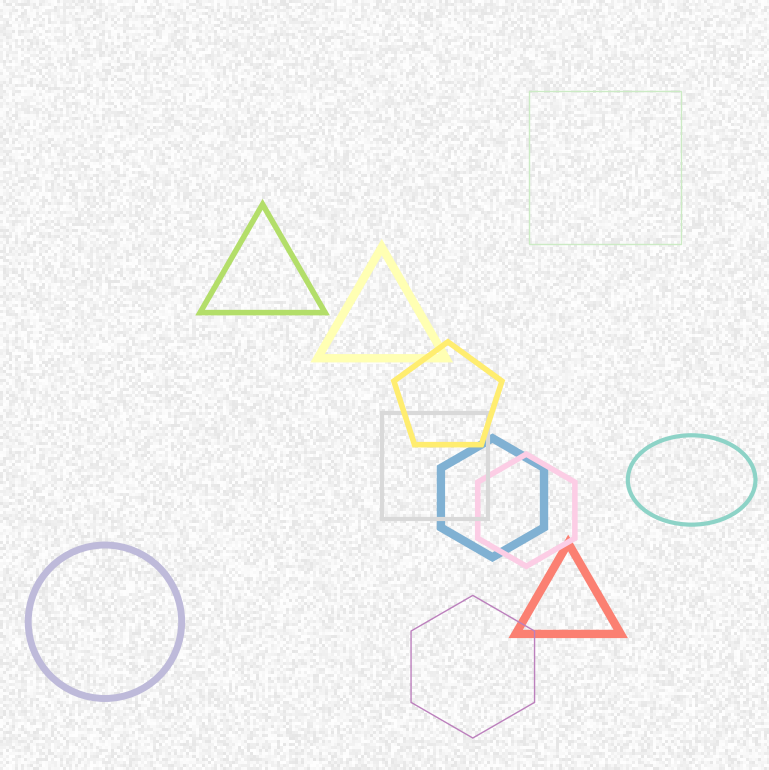[{"shape": "oval", "thickness": 1.5, "radius": 0.41, "center": [0.898, 0.377]}, {"shape": "triangle", "thickness": 3, "radius": 0.48, "center": [0.496, 0.583]}, {"shape": "circle", "thickness": 2.5, "radius": 0.5, "center": [0.136, 0.193]}, {"shape": "triangle", "thickness": 3, "radius": 0.39, "center": [0.738, 0.216]}, {"shape": "hexagon", "thickness": 3, "radius": 0.39, "center": [0.64, 0.354]}, {"shape": "triangle", "thickness": 2, "radius": 0.47, "center": [0.341, 0.641]}, {"shape": "hexagon", "thickness": 2, "radius": 0.36, "center": [0.684, 0.337]}, {"shape": "square", "thickness": 1.5, "radius": 0.34, "center": [0.565, 0.395]}, {"shape": "hexagon", "thickness": 0.5, "radius": 0.46, "center": [0.614, 0.134]}, {"shape": "square", "thickness": 0.5, "radius": 0.5, "center": [0.786, 0.782]}, {"shape": "pentagon", "thickness": 2, "radius": 0.37, "center": [0.582, 0.482]}]